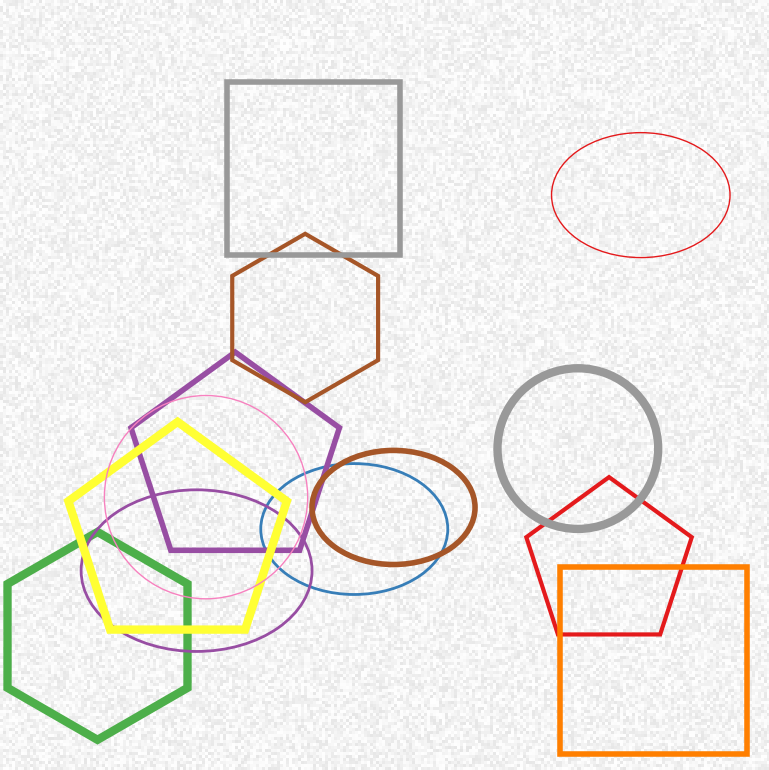[{"shape": "oval", "thickness": 0.5, "radius": 0.58, "center": [0.832, 0.747]}, {"shape": "pentagon", "thickness": 1.5, "radius": 0.56, "center": [0.791, 0.267]}, {"shape": "oval", "thickness": 1, "radius": 0.61, "center": [0.46, 0.313]}, {"shape": "hexagon", "thickness": 3, "radius": 0.67, "center": [0.127, 0.174]}, {"shape": "pentagon", "thickness": 2, "radius": 0.71, "center": [0.305, 0.4]}, {"shape": "oval", "thickness": 1, "radius": 0.75, "center": [0.255, 0.259]}, {"shape": "square", "thickness": 2, "radius": 0.61, "center": [0.849, 0.143]}, {"shape": "pentagon", "thickness": 3, "radius": 0.75, "center": [0.231, 0.303]}, {"shape": "hexagon", "thickness": 1.5, "radius": 0.55, "center": [0.396, 0.587]}, {"shape": "oval", "thickness": 2, "radius": 0.53, "center": [0.511, 0.341]}, {"shape": "circle", "thickness": 0.5, "radius": 0.66, "center": [0.268, 0.354]}, {"shape": "circle", "thickness": 3, "radius": 0.52, "center": [0.75, 0.417]}, {"shape": "square", "thickness": 2, "radius": 0.56, "center": [0.407, 0.781]}]